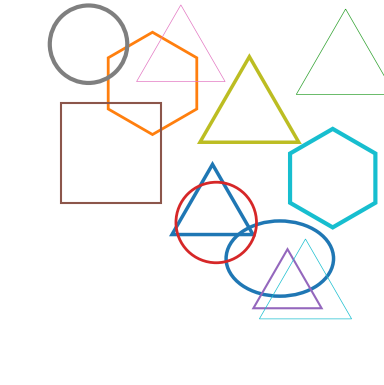[{"shape": "triangle", "thickness": 2.5, "radius": 0.61, "center": [0.552, 0.452]}, {"shape": "oval", "thickness": 2.5, "radius": 0.7, "center": [0.727, 0.328]}, {"shape": "hexagon", "thickness": 2, "radius": 0.66, "center": [0.396, 0.783]}, {"shape": "triangle", "thickness": 0.5, "radius": 0.74, "center": [0.898, 0.829]}, {"shape": "circle", "thickness": 2, "radius": 0.52, "center": [0.562, 0.422]}, {"shape": "triangle", "thickness": 1.5, "radius": 0.51, "center": [0.747, 0.25]}, {"shape": "square", "thickness": 1.5, "radius": 0.65, "center": [0.289, 0.602]}, {"shape": "triangle", "thickness": 0.5, "radius": 0.66, "center": [0.47, 0.854]}, {"shape": "circle", "thickness": 3, "radius": 0.5, "center": [0.23, 0.885]}, {"shape": "triangle", "thickness": 2.5, "radius": 0.74, "center": [0.648, 0.705]}, {"shape": "triangle", "thickness": 0.5, "radius": 0.69, "center": [0.793, 0.241]}, {"shape": "hexagon", "thickness": 3, "radius": 0.64, "center": [0.864, 0.537]}]